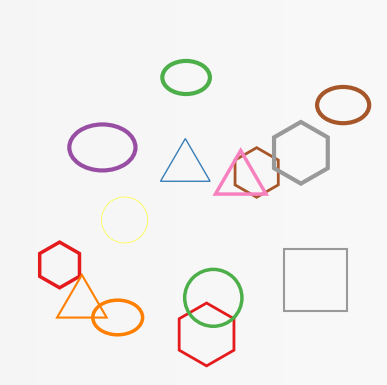[{"shape": "hexagon", "thickness": 2.5, "radius": 0.3, "center": [0.154, 0.312]}, {"shape": "hexagon", "thickness": 2, "radius": 0.41, "center": [0.533, 0.131]}, {"shape": "triangle", "thickness": 1, "radius": 0.37, "center": [0.478, 0.566]}, {"shape": "circle", "thickness": 2.5, "radius": 0.37, "center": [0.55, 0.226]}, {"shape": "oval", "thickness": 3, "radius": 0.31, "center": [0.48, 0.799]}, {"shape": "oval", "thickness": 3, "radius": 0.43, "center": [0.264, 0.617]}, {"shape": "oval", "thickness": 2.5, "radius": 0.32, "center": [0.304, 0.175]}, {"shape": "triangle", "thickness": 1.5, "radius": 0.37, "center": [0.211, 0.212]}, {"shape": "circle", "thickness": 0.5, "radius": 0.3, "center": [0.322, 0.429]}, {"shape": "hexagon", "thickness": 2, "radius": 0.32, "center": [0.662, 0.552]}, {"shape": "oval", "thickness": 3, "radius": 0.34, "center": [0.886, 0.727]}, {"shape": "triangle", "thickness": 2.5, "radius": 0.38, "center": [0.621, 0.534]}, {"shape": "square", "thickness": 1.5, "radius": 0.4, "center": [0.814, 0.273]}, {"shape": "hexagon", "thickness": 3, "radius": 0.4, "center": [0.777, 0.603]}]